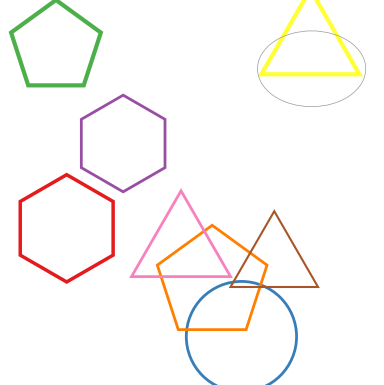[{"shape": "hexagon", "thickness": 2.5, "radius": 0.7, "center": [0.173, 0.407]}, {"shape": "circle", "thickness": 2, "radius": 0.72, "center": [0.627, 0.126]}, {"shape": "pentagon", "thickness": 3, "radius": 0.61, "center": [0.145, 0.877]}, {"shape": "hexagon", "thickness": 2, "radius": 0.63, "center": [0.32, 0.627]}, {"shape": "pentagon", "thickness": 2, "radius": 0.75, "center": [0.551, 0.265]}, {"shape": "triangle", "thickness": 3, "radius": 0.73, "center": [0.806, 0.881]}, {"shape": "triangle", "thickness": 1.5, "radius": 0.66, "center": [0.712, 0.32]}, {"shape": "triangle", "thickness": 2, "radius": 0.74, "center": [0.47, 0.356]}, {"shape": "oval", "thickness": 0.5, "radius": 0.7, "center": [0.809, 0.821]}]